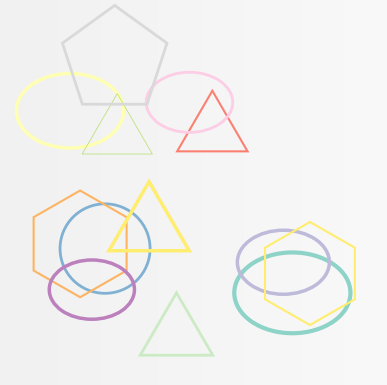[{"shape": "oval", "thickness": 3, "radius": 0.75, "center": [0.754, 0.239]}, {"shape": "oval", "thickness": 2.5, "radius": 0.69, "center": [0.181, 0.712]}, {"shape": "oval", "thickness": 2.5, "radius": 0.59, "center": [0.731, 0.319]}, {"shape": "triangle", "thickness": 1.5, "radius": 0.52, "center": [0.548, 0.659]}, {"shape": "circle", "thickness": 2, "radius": 0.58, "center": [0.271, 0.354]}, {"shape": "hexagon", "thickness": 1.5, "radius": 0.69, "center": [0.207, 0.367]}, {"shape": "triangle", "thickness": 0.5, "radius": 0.52, "center": [0.303, 0.652]}, {"shape": "oval", "thickness": 2, "radius": 0.56, "center": [0.489, 0.734]}, {"shape": "pentagon", "thickness": 2, "radius": 0.71, "center": [0.296, 0.844]}, {"shape": "oval", "thickness": 2.5, "radius": 0.55, "center": [0.237, 0.248]}, {"shape": "triangle", "thickness": 2, "radius": 0.54, "center": [0.456, 0.131]}, {"shape": "triangle", "thickness": 2.5, "radius": 0.6, "center": [0.385, 0.409]}, {"shape": "hexagon", "thickness": 1.5, "radius": 0.67, "center": [0.8, 0.29]}]